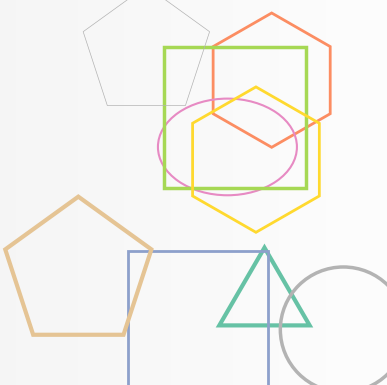[{"shape": "triangle", "thickness": 3, "radius": 0.67, "center": [0.683, 0.222]}, {"shape": "hexagon", "thickness": 2, "radius": 0.87, "center": [0.701, 0.792]}, {"shape": "square", "thickness": 2, "radius": 0.9, "center": [0.511, 0.168]}, {"shape": "oval", "thickness": 1.5, "radius": 0.9, "center": [0.587, 0.618]}, {"shape": "square", "thickness": 2.5, "radius": 0.92, "center": [0.607, 0.695]}, {"shape": "hexagon", "thickness": 2, "radius": 0.94, "center": [0.661, 0.585]}, {"shape": "pentagon", "thickness": 3, "radius": 0.99, "center": [0.202, 0.291]}, {"shape": "pentagon", "thickness": 0.5, "radius": 0.86, "center": [0.378, 0.865]}, {"shape": "circle", "thickness": 2.5, "radius": 0.81, "center": [0.886, 0.144]}]